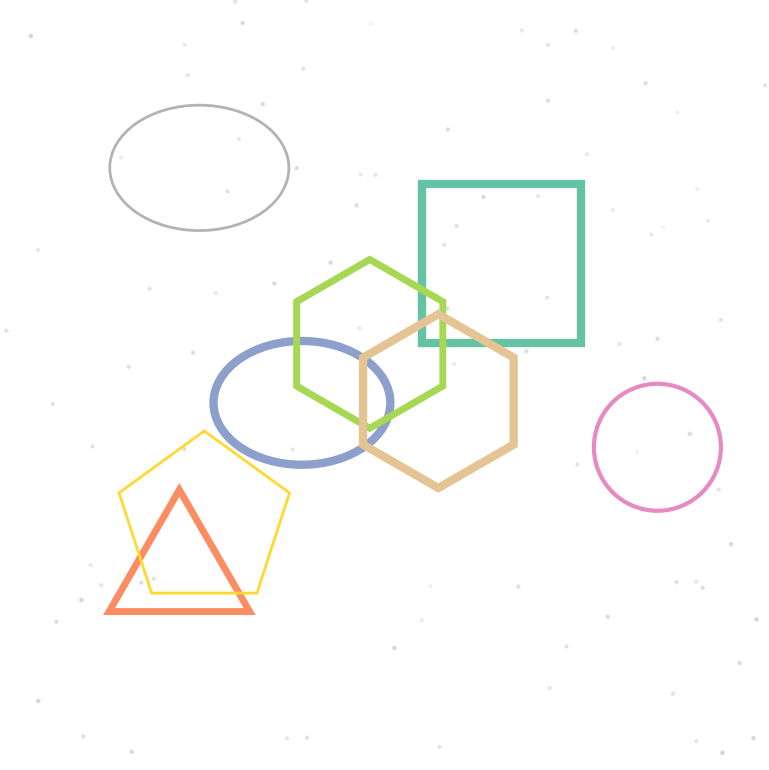[{"shape": "square", "thickness": 3, "radius": 0.52, "center": [0.652, 0.658]}, {"shape": "triangle", "thickness": 2.5, "radius": 0.53, "center": [0.233, 0.258]}, {"shape": "oval", "thickness": 3, "radius": 0.57, "center": [0.392, 0.477]}, {"shape": "circle", "thickness": 1.5, "radius": 0.41, "center": [0.854, 0.419]}, {"shape": "hexagon", "thickness": 2.5, "radius": 0.55, "center": [0.48, 0.553]}, {"shape": "pentagon", "thickness": 1, "radius": 0.58, "center": [0.265, 0.324]}, {"shape": "hexagon", "thickness": 3, "radius": 0.56, "center": [0.569, 0.479]}, {"shape": "oval", "thickness": 1, "radius": 0.58, "center": [0.259, 0.782]}]